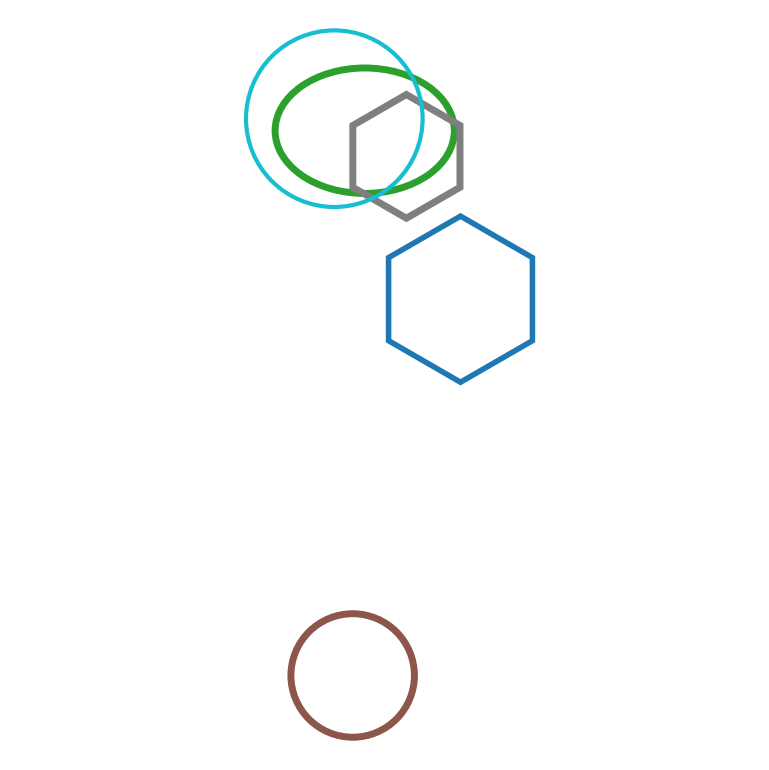[{"shape": "hexagon", "thickness": 2, "radius": 0.54, "center": [0.598, 0.611]}, {"shape": "oval", "thickness": 2.5, "radius": 0.58, "center": [0.474, 0.83]}, {"shape": "circle", "thickness": 2.5, "radius": 0.4, "center": [0.458, 0.123]}, {"shape": "hexagon", "thickness": 2.5, "radius": 0.4, "center": [0.528, 0.797]}, {"shape": "circle", "thickness": 1.5, "radius": 0.57, "center": [0.434, 0.846]}]